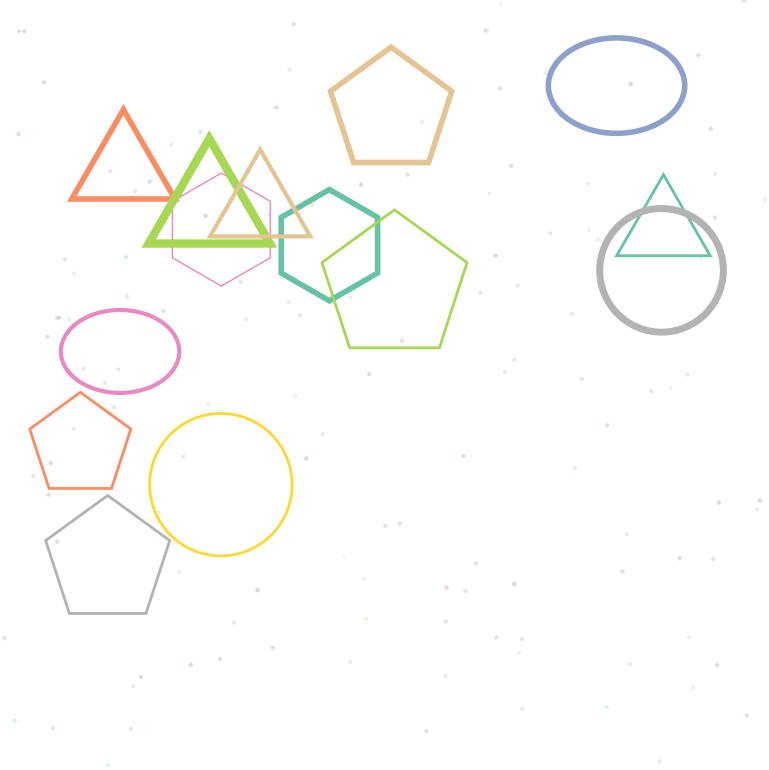[{"shape": "triangle", "thickness": 1, "radius": 0.35, "center": [0.862, 0.703]}, {"shape": "hexagon", "thickness": 2, "radius": 0.36, "center": [0.428, 0.682]}, {"shape": "triangle", "thickness": 2, "radius": 0.39, "center": [0.16, 0.78]}, {"shape": "pentagon", "thickness": 1, "radius": 0.35, "center": [0.104, 0.421]}, {"shape": "oval", "thickness": 2, "radius": 0.44, "center": [0.801, 0.889]}, {"shape": "hexagon", "thickness": 0.5, "radius": 0.37, "center": [0.287, 0.702]}, {"shape": "oval", "thickness": 1.5, "radius": 0.38, "center": [0.156, 0.544]}, {"shape": "pentagon", "thickness": 1, "radius": 0.5, "center": [0.512, 0.628]}, {"shape": "triangle", "thickness": 3, "radius": 0.45, "center": [0.272, 0.729]}, {"shape": "circle", "thickness": 1, "radius": 0.46, "center": [0.287, 0.371]}, {"shape": "triangle", "thickness": 1.5, "radius": 0.38, "center": [0.338, 0.731]}, {"shape": "pentagon", "thickness": 2, "radius": 0.41, "center": [0.508, 0.856]}, {"shape": "circle", "thickness": 2.5, "radius": 0.4, "center": [0.859, 0.649]}, {"shape": "pentagon", "thickness": 1, "radius": 0.42, "center": [0.14, 0.272]}]